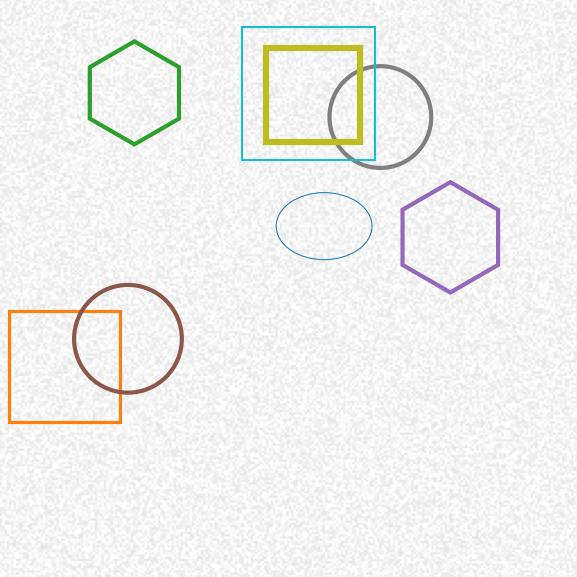[{"shape": "oval", "thickness": 0.5, "radius": 0.41, "center": [0.561, 0.608]}, {"shape": "square", "thickness": 1.5, "radius": 0.48, "center": [0.112, 0.365]}, {"shape": "hexagon", "thickness": 2, "radius": 0.45, "center": [0.233, 0.838]}, {"shape": "hexagon", "thickness": 2, "radius": 0.48, "center": [0.78, 0.588]}, {"shape": "circle", "thickness": 2, "radius": 0.47, "center": [0.222, 0.412]}, {"shape": "circle", "thickness": 2, "radius": 0.44, "center": [0.659, 0.796]}, {"shape": "square", "thickness": 3, "radius": 0.41, "center": [0.542, 0.835]}, {"shape": "square", "thickness": 1, "radius": 0.58, "center": [0.533, 0.837]}]